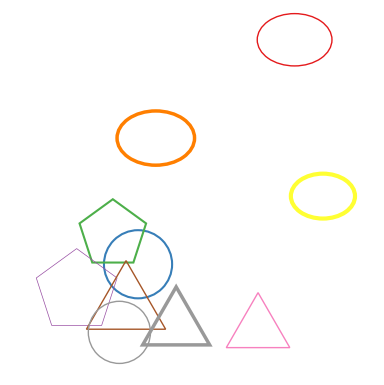[{"shape": "oval", "thickness": 1, "radius": 0.49, "center": [0.765, 0.897]}, {"shape": "circle", "thickness": 1.5, "radius": 0.44, "center": [0.359, 0.314]}, {"shape": "pentagon", "thickness": 1.5, "radius": 0.45, "center": [0.293, 0.392]}, {"shape": "pentagon", "thickness": 0.5, "radius": 0.55, "center": [0.199, 0.244]}, {"shape": "oval", "thickness": 2.5, "radius": 0.5, "center": [0.405, 0.641]}, {"shape": "oval", "thickness": 3, "radius": 0.42, "center": [0.839, 0.491]}, {"shape": "triangle", "thickness": 1, "radius": 0.59, "center": [0.327, 0.204]}, {"shape": "triangle", "thickness": 1, "radius": 0.48, "center": [0.67, 0.145]}, {"shape": "circle", "thickness": 1, "radius": 0.4, "center": [0.31, 0.137]}, {"shape": "triangle", "thickness": 2.5, "radius": 0.5, "center": [0.458, 0.154]}]